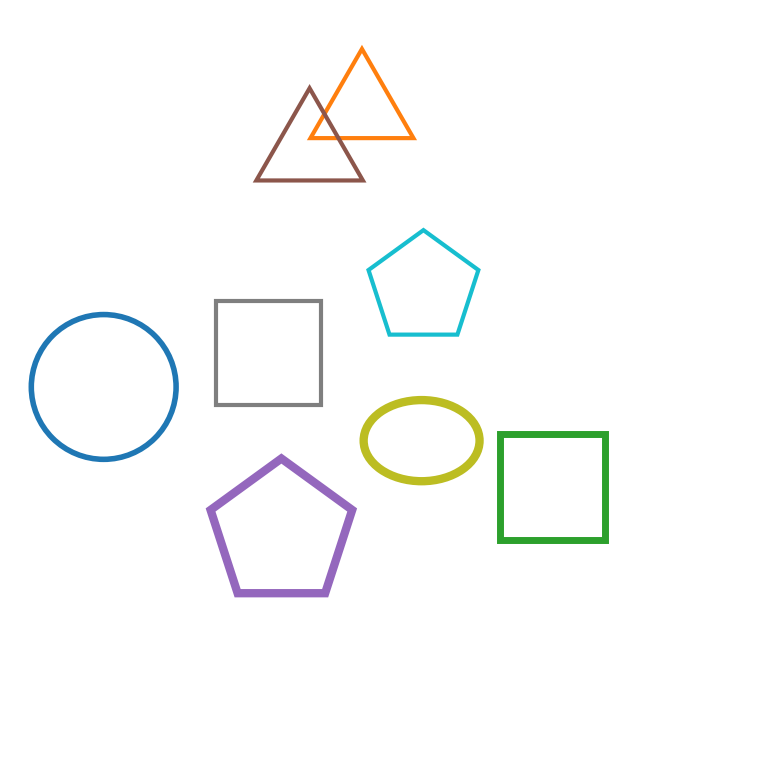[{"shape": "circle", "thickness": 2, "radius": 0.47, "center": [0.135, 0.497]}, {"shape": "triangle", "thickness": 1.5, "radius": 0.39, "center": [0.47, 0.859]}, {"shape": "square", "thickness": 2.5, "radius": 0.34, "center": [0.717, 0.368]}, {"shape": "pentagon", "thickness": 3, "radius": 0.48, "center": [0.365, 0.308]}, {"shape": "triangle", "thickness": 1.5, "radius": 0.4, "center": [0.402, 0.806]}, {"shape": "square", "thickness": 1.5, "radius": 0.34, "center": [0.349, 0.541]}, {"shape": "oval", "thickness": 3, "radius": 0.38, "center": [0.548, 0.428]}, {"shape": "pentagon", "thickness": 1.5, "radius": 0.38, "center": [0.55, 0.626]}]